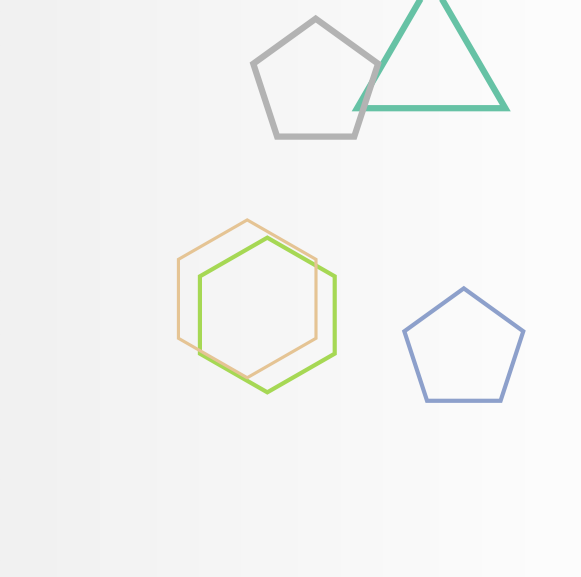[{"shape": "triangle", "thickness": 3, "radius": 0.74, "center": [0.742, 0.885]}, {"shape": "pentagon", "thickness": 2, "radius": 0.54, "center": [0.798, 0.392]}, {"shape": "hexagon", "thickness": 2, "radius": 0.67, "center": [0.46, 0.454]}, {"shape": "hexagon", "thickness": 1.5, "radius": 0.68, "center": [0.425, 0.482]}, {"shape": "pentagon", "thickness": 3, "radius": 0.56, "center": [0.543, 0.854]}]